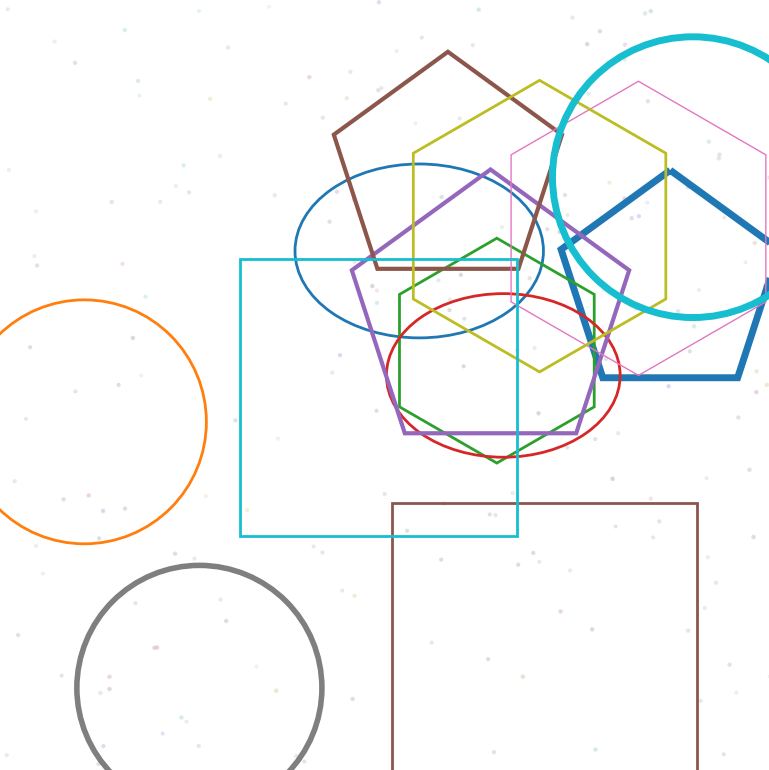[{"shape": "oval", "thickness": 1, "radius": 0.81, "center": [0.544, 0.674]}, {"shape": "pentagon", "thickness": 2.5, "radius": 0.74, "center": [0.87, 0.63]}, {"shape": "circle", "thickness": 1, "radius": 0.79, "center": [0.11, 0.452]}, {"shape": "hexagon", "thickness": 1, "radius": 0.73, "center": [0.645, 0.545]}, {"shape": "oval", "thickness": 1, "radius": 0.76, "center": [0.654, 0.512]}, {"shape": "pentagon", "thickness": 1.5, "radius": 0.95, "center": [0.637, 0.591]}, {"shape": "square", "thickness": 1, "radius": 0.99, "center": [0.707, 0.149]}, {"shape": "pentagon", "thickness": 1.5, "radius": 0.78, "center": [0.582, 0.777]}, {"shape": "hexagon", "thickness": 0.5, "radius": 0.96, "center": [0.829, 0.703]}, {"shape": "circle", "thickness": 2, "radius": 0.8, "center": [0.259, 0.107]}, {"shape": "hexagon", "thickness": 1, "radius": 0.95, "center": [0.701, 0.706]}, {"shape": "circle", "thickness": 2.5, "radius": 0.91, "center": [0.9, 0.77]}, {"shape": "square", "thickness": 1, "radius": 0.9, "center": [0.491, 0.484]}]